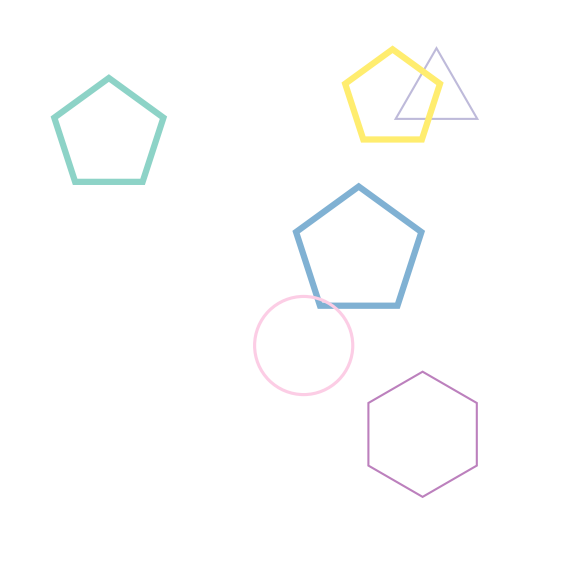[{"shape": "pentagon", "thickness": 3, "radius": 0.5, "center": [0.189, 0.765]}, {"shape": "triangle", "thickness": 1, "radius": 0.41, "center": [0.756, 0.834]}, {"shape": "pentagon", "thickness": 3, "radius": 0.57, "center": [0.621, 0.562]}, {"shape": "circle", "thickness": 1.5, "radius": 0.42, "center": [0.526, 0.401]}, {"shape": "hexagon", "thickness": 1, "radius": 0.54, "center": [0.732, 0.247]}, {"shape": "pentagon", "thickness": 3, "radius": 0.43, "center": [0.68, 0.827]}]